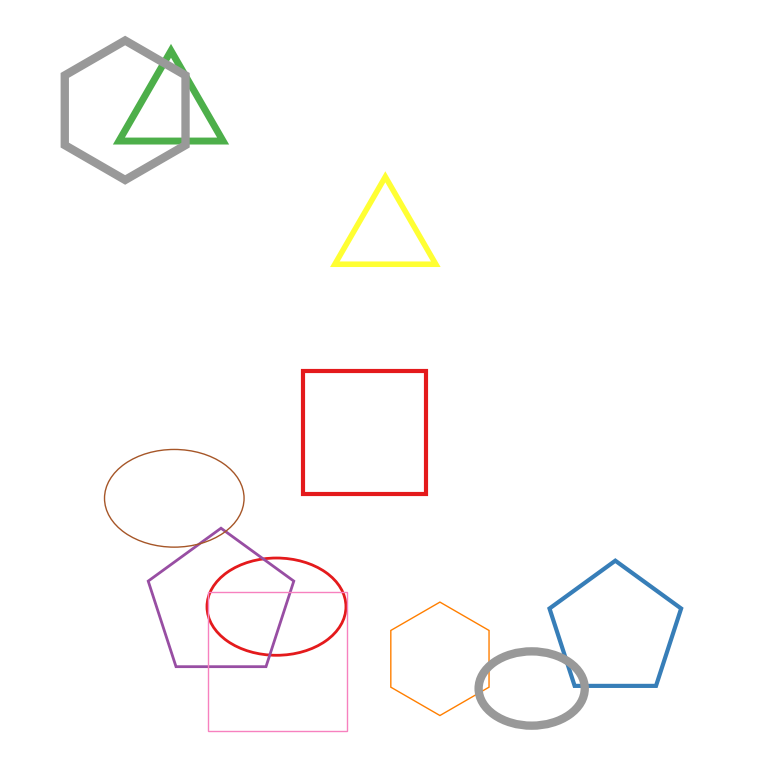[{"shape": "oval", "thickness": 1, "radius": 0.45, "center": [0.359, 0.212]}, {"shape": "square", "thickness": 1.5, "radius": 0.4, "center": [0.474, 0.438]}, {"shape": "pentagon", "thickness": 1.5, "radius": 0.45, "center": [0.799, 0.182]}, {"shape": "triangle", "thickness": 2.5, "radius": 0.39, "center": [0.222, 0.856]}, {"shape": "pentagon", "thickness": 1, "radius": 0.5, "center": [0.287, 0.215]}, {"shape": "hexagon", "thickness": 0.5, "radius": 0.37, "center": [0.571, 0.144]}, {"shape": "triangle", "thickness": 2, "radius": 0.38, "center": [0.5, 0.695]}, {"shape": "oval", "thickness": 0.5, "radius": 0.45, "center": [0.226, 0.353]}, {"shape": "square", "thickness": 0.5, "radius": 0.45, "center": [0.36, 0.14]}, {"shape": "hexagon", "thickness": 3, "radius": 0.45, "center": [0.163, 0.857]}, {"shape": "oval", "thickness": 3, "radius": 0.34, "center": [0.691, 0.106]}]